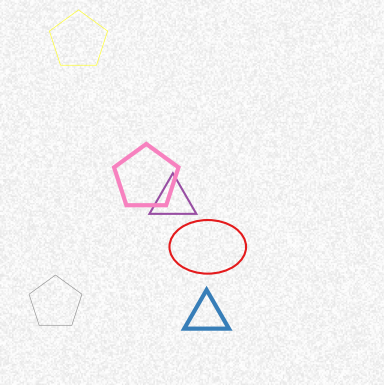[{"shape": "oval", "thickness": 1.5, "radius": 0.5, "center": [0.54, 0.359]}, {"shape": "triangle", "thickness": 3, "radius": 0.34, "center": [0.537, 0.18]}, {"shape": "triangle", "thickness": 1.5, "radius": 0.35, "center": [0.449, 0.48]}, {"shape": "pentagon", "thickness": 0.5, "radius": 0.4, "center": [0.204, 0.895]}, {"shape": "pentagon", "thickness": 3, "radius": 0.44, "center": [0.38, 0.538]}, {"shape": "pentagon", "thickness": 0.5, "radius": 0.36, "center": [0.144, 0.213]}]